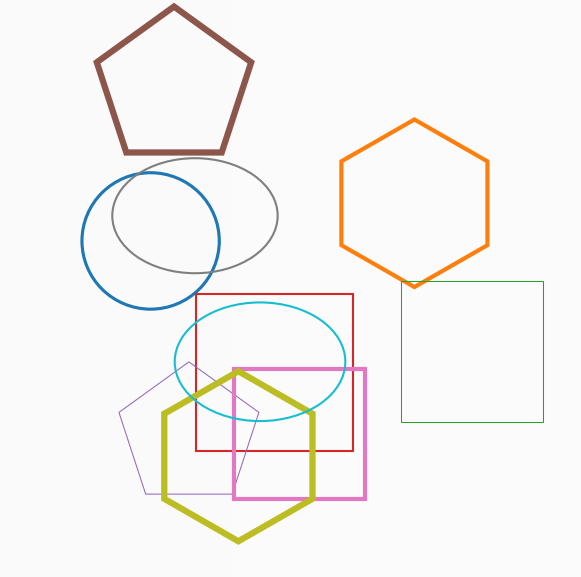[{"shape": "circle", "thickness": 1.5, "radius": 0.59, "center": [0.259, 0.582]}, {"shape": "hexagon", "thickness": 2, "radius": 0.73, "center": [0.713, 0.647]}, {"shape": "square", "thickness": 0.5, "radius": 0.61, "center": [0.812, 0.39]}, {"shape": "square", "thickness": 1, "radius": 0.68, "center": [0.472, 0.354]}, {"shape": "pentagon", "thickness": 0.5, "radius": 0.63, "center": [0.325, 0.246]}, {"shape": "pentagon", "thickness": 3, "radius": 0.7, "center": [0.299, 0.848]}, {"shape": "square", "thickness": 2, "radius": 0.56, "center": [0.515, 0.247]}, {"shape": "oval", "thickness": 1, "radius": 0.71, "center": [0.335, 0.626]}, {"shape": "hexagon", "thickness": 3, "radius": 0.74, "center": [0.41, 0.209]}, {"shape": "oval", "thickness": 1, "radius": 0.73, "center": [0.447, 0.373]}]